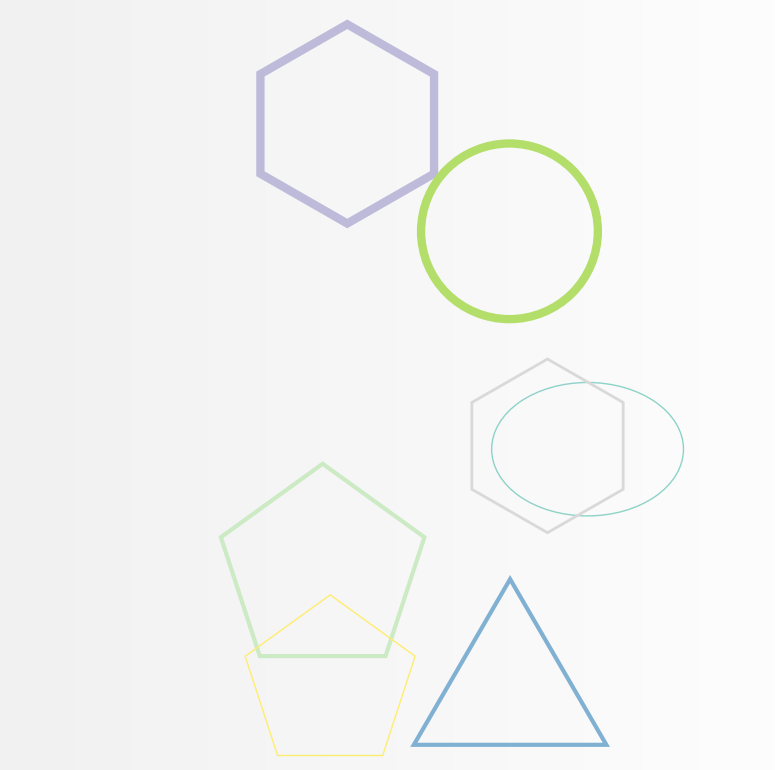[{"shape": "oval", "thickness": 0.5, "radius": 0.62, "center": [0.758, 0.417]}, {"shape": "hexagon", "thickness": 3, "radius": 0.65, "center": [0.448, 0.839]}, {"shape": "triangle", "thickness": 1.5, "radius": 0.72, "center": [0.658, 0.104]}, {"shape": "circle", "thickness": 3, "radius": 0.57, "center": [0.657, 0.7]}, {"shape": "hexagon", "thickness": 1, "radius": 0.56, "center": [0.706, 0.421]}, {"shape": "pentagon", "thickness": 1.5, "radius": 0.69, "center": [0.416, 0.26]}, {"shape": "pentagon", "thickness": 0.5, "radius": 0.58, "center": [0.426, 0.112]}]